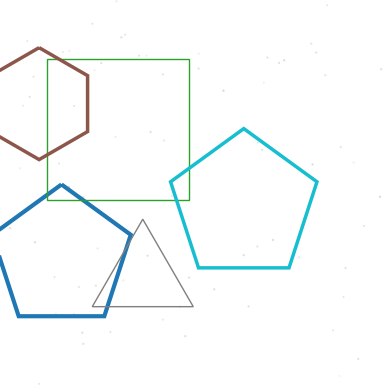[{"shape": "pentagon", "thickness": 3, "radius": 0.95, "center": [0.16, 0.332]}, {"shape": "square", "thickness": 1, "radius": 0.92, "center": [0.306, 0.663]}, {"shape": "hexagon", "thickness": 2.5, "radius": 0.73, "center": [0.102, 0.731]}, {"shape": "triangle", "thickness": 1, "radius": 0.76, "center": [0.371, 0.279]}, {"shape": "pentagon", "thickness": 2.5, "radius": 1.0, "center": [0.633, 0.466]}]